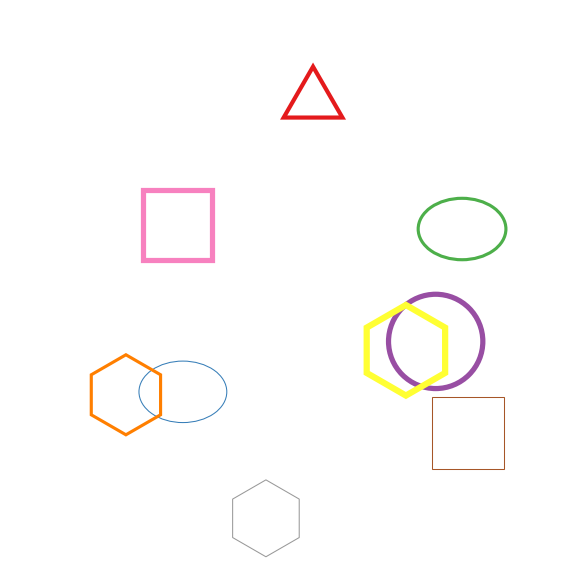[{"shape": "triangle", "thickness": 2, "radius": 0.29, "center": [0.542, 0.825]}, {"shape": "oval", "thickness": 0.5, "radius": 0.38, "center": [0.317, 0.321]}, {"shape": "oval", "thickness": 1.5, "radius": 0.38, "center": [0.8, 0.603]}, {"shape": "circle", "thickness": 2.5, "radius": 0.41, "center": [0.754, 0.408]}, {"shape": "hexagon", "thickness": 1.5, "radius": 0.35, "center": [0.218, 0.316]}, {"shape": "hexagon", "thickness": 3, "radius": 0.39, "center": [0.703, 0.393]}, {"shape": "square", "thickness": 0.5, "radius": 0.31, "center": [0.811, 0.249]}, {"shape": "square", "thickness": 2.5, "radius": 0.3, "center": [0.308, 0.609]}, {"shape": "hexagon", "thickness": 0.5, "radius": 0.33, "center": [0.46, 0.102]}]